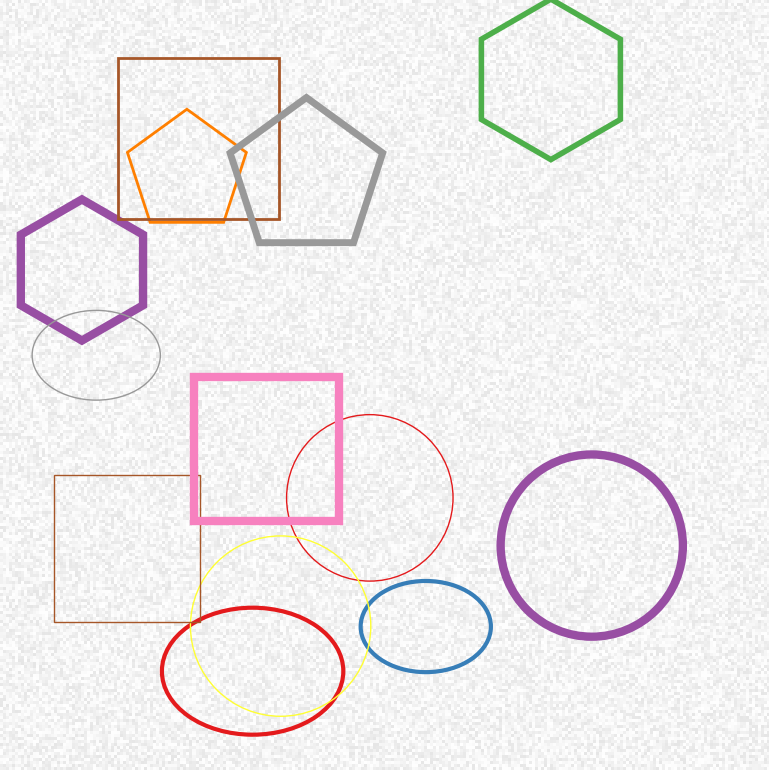[{"shape": "circle", "thickness": 0.5, "radius": 0.54, "center": [0.48, 0.353]}, {"shape": "oval", "thickness": 1.5, "radius": 0.59, "center": [0.328, 0.128]}, {"shape": "oval", "thickness": 1.5, "radius": 0.42, "center": [0.553, 0.186]}, {"shape": "hexagon", "thickness": 2, "radius": 0.52, "center": [0.715, 0.897]}, {"shape": "hexagon", "thickness": 3, "radius": 0.46, "center": [0.106, 0.649]}, {"shape": "circle", "thickness": 3, "radius": 0.59, "center": [0.769, 0.291]}, {"shape": "pentagon", "thickness": 1, "radius": 0.41, "center": [0.243, 0.777]}, {"shape": "circle", "thickness": 0.5, "radius": 0.59, "center": [0.364, 0.187]}, {"shape": "square", "thickness": 0.5, "radius": 0.48, "center": [0.165, 0.288]}, {"shape": "square", "thickness": 1, "radius": 0.52, "center": [0.258, 0.82]}, {"shape": "square", "thickness": 3, "radius": 0.47, "center": [0.346, 0.417]}, {"shape": "oval", "thickness": 0.5, "radius": 0.42, "center": [0.125, 0.539]}, {"shape": "pentagon", "thickness": 2.5, "radius": 0.52, "center": [0.398, 0.769]}]